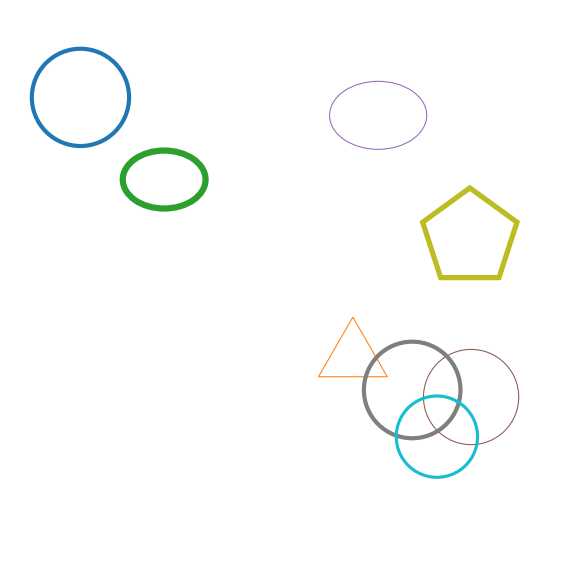[{"shape": "circle", "thickness": 2, "radius": 0.42, "center": [0.139, 0.83]}, {"shape": "triangle", "thickness": 0.5, "radius": 0.34, "center": [0.611, 0.381]}, {"shape": "oval", "thickness": 3, "radius": 0.36, "center": [0.284, 0.688]}, {"shape": "oval", "thickness": 0.5, "radius": 0.42, "center": [0.655, 0.799]}, {"shape": "circle", "thickness": 0.5, "radius": 0.41, "center": [0.816, 0.312]}, {"shape": "circle", "thickness": 2, "radius": 0.42, "center": [0.714, 0.324]}, {"shape": "pentagon", "thickness": 2.5, "radius": 0.43, "center": [0.814, 0.588]}, {"shape": "circle", "thickness": 1.5, "radius": 0.35, "center": [0.757, 0.243]}]